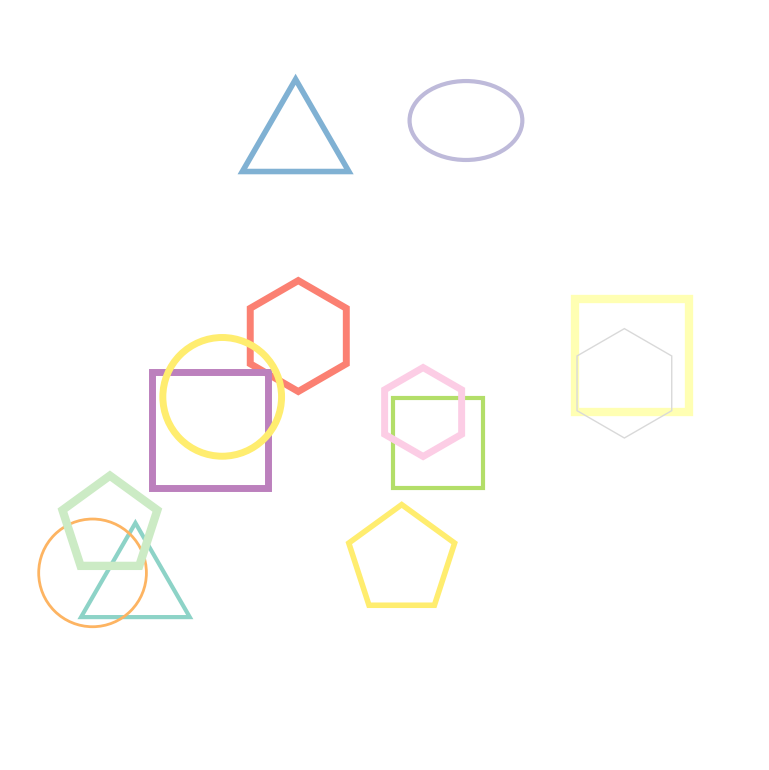[{"shape": "triangle", "thickness": 1.5, "radius": 0.41, "center": [0.176, 0.239]}, {"shape": "square", "thickness": 3, "radius": 0.37, "center": [0.821, 0.538]}, {"shape": "oval", "thickness": 1.5, "radius": 0.37, "center": [0.605, 0.843]}, {"shape": "hexagon", "thickness": 2.5, "radius": 0.36, "center": [0.387, 0.564]}, {"shape": "triangle", "thickness": 2, "radius": 0.4, "center": [0.384, 0.817]}, {"shape": "circle", "thickness": 1, "radius": 0.35, "center": [0.12, 0.256]}, {"shape": "square", "thickness": 1.5, "radius": 0.29, "center": [0.569, 0.425]}, {"shape": "hexagon", "thickness": 2.5, "radius": 0.29, "center": [0.55, 0.465]}, {"shape": "hexagon", "thickness": 0.5, "radius": 0.36, "center": [0.811, 0.502]}, {"shape": "square", "thickness": 2.5, "radius": 0.38, "center": [0.273, 0.442]}, {"shape": "pentagon", "thickness": 3, "radius": 0.32, "center": [0.143, 0.318]}, {"shape": "pentagon", "thickness": 2, "radius": 0.36, "center": [0.522, 0.272]}, {"shape": "circle", "thickness": 2.5, "radius": 0.39, "center": [0.289, 0.485]}]